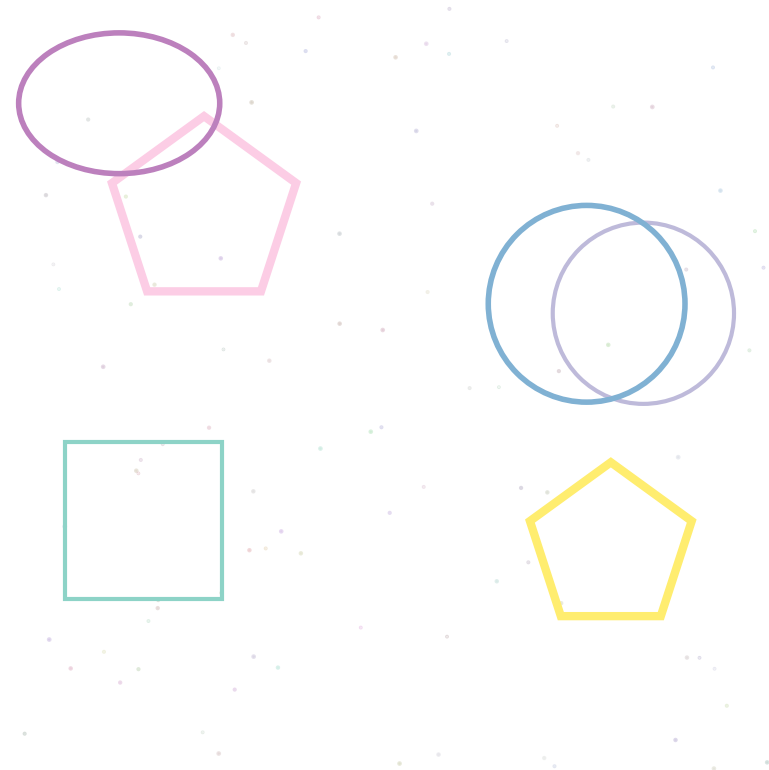[{"shape": "square", "thickness": 1.5, "radius": 0.51, "center": [0.187, 0.324]}, {"shape": "circle", "thickness": 1.5, "radius": 0.59, "center": [0.836, 0.593]}, {"shape": "circle", "thickness": 2, "radius": 0.64, "center": [0.762, 0.605]}, {"shape": "pentagon", "thickness": 3, "radius": 0.63, "center": [0.265, 0.723]}, {"shape": "oval", "thickness": 2, "radius": 0.65, "center": [0.155, 0.866]}, {"shape": "pentagon", "thickness": 3, "radius": 0.55, "center": [0.793, 0.289]}]